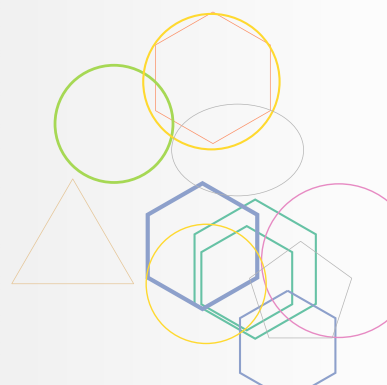[{"shape": "hexagon", "thickness": 1.5, "radius": 0.68, "center": [0.637, 0.277]}, {"shape": "hexagon", "thickness": 1.5, "radius": 0.9, "center": [0.659, 0.301]}, {"shape": "hexagon", "thickness": 0.5, "radius": 0.85, "center": [0.55, 0.798]}, {"shape": "hexagon", "thickness": 3, "radius": 0.82, "center": [0.523, 0.361]}, {"shape": "hexagon", "thickness": 1.5, "radius": 0.71, "center": [0.742, 0.103]}, {"shape": "circle", "thickness": 1, "radius": 1.0, "center": [0.874, 0.323]}, {"shape": "circle", "thickness": 2, "radius": 0.76, "center": [0.294, 0.678]}, {"shape": "circle", "thickness": 1, "radius": 0.77, "center": [0.532, 0.263]}, {"shape": "circle", "thickness": 1.5, "radius": 0.88, "center": [0.546, 0.788]}, {"shape": "triangle", "thickness": 0.5, "radius": 0.91, "center": [0.188, 0.354]}, {"shape": "oval", "thickness": 0.5, "radius": 0.85, "center": [0.613, 0.61]}, {"shape": "pentagon", "thickness": 0.5, "radius": 0.69, "center": [0.776, 0.234]}]